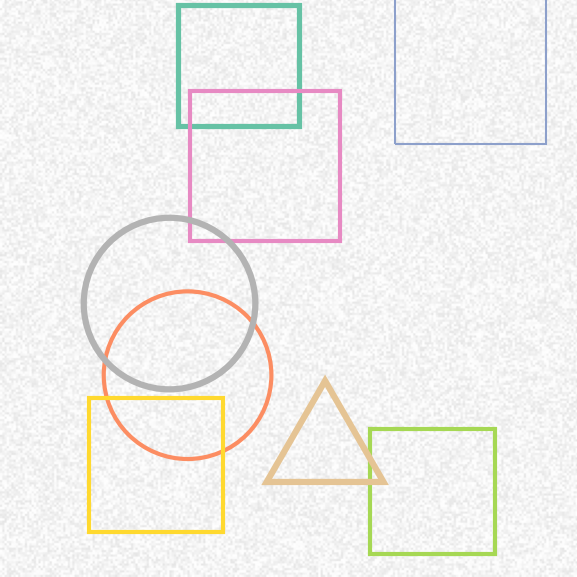[{"shape": "square", "thickness": 2.5, "radius": 0.52, "center": [0.413, 0.885]}, {"shape": "circle", "thickness": 2, "radius": 0.73, "center": [0.325, 0.349]}, {"shape": "square", "thickness": 1, "radius": 0.65, "center": [0.815, 0.88]}, {"shape": "square", "thickness": 2, "radius": 0.65, "center": [0.459, 0.712]}, {"shape": "square", "thickness": 2, "radius": 0.54, "center": [0.749, 0.148]}, {"shape": "square", "thickness": 2, "radius": 0.58, "center": [0.271, 0.194]}, {"shape": "triangle", "thickness": 3, "radius": 0.58, "center": [0.563, 0.223]}, {"shape": "circle", "thickness": 3, "radius": 0.74, "center": [0.294, 0.473]}]